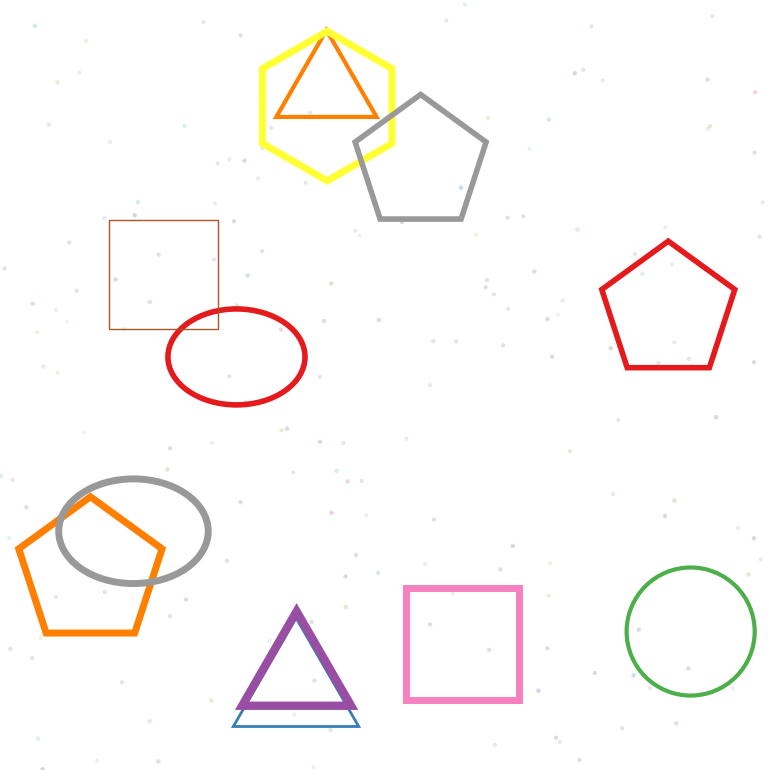[{"shape": "oval", "thickness": 2, "radius": 0.45, "center": [0.307, 0.536]}, {"shape": "pentagon", "thickness": 2, "radius": 0.45, "center": [0.868, 0.596]}, {"shape": "triangle", "thickness": 1, "radius": 0.47, "center": [0.384, 0.104]}, {"shape": "circle", "thickness": 1.5, "radius": 0.42, "center": [0.897, 0.18]}, {"shape": "triangle", "thickness": 3, "radius": 0.41, "center": [0.385, 0.124]}, {"shape": "triangle", "thickness": 1.5, "radius": 0.38, "center": [0.424, 0.886]}, {"shape": "pentagon", "thickness": 2.5, "radius": 0.49, "center": [0.117, 0.257]}, {"shape": "hexagon", "thickness": 2.5, "radius": 0.49, "center": [0.425, 0.862]}, {"shape": "square", "thickness": 0.5, "radius": 0.35, "center": [0.212, 0.643]}, {"shape": "square", "thickness": 2.5, "radius": 0.36, "center": [0.601, 0.163]}, {"shape": "oval", "thickness": 2.5, "radius": 0.49, "center": [0.173, 0.31]}, {"shape": "pentagon", "thickness": 2, "radius": 0.45, "center": [0.546, 0.788]}]